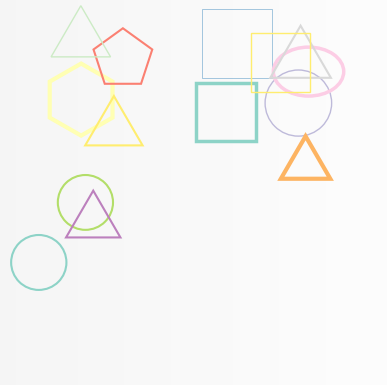[{"shape": "circle", "thickness": 1.5, "radius": 0.36, "center": [0.1, 0.318]}, {"shape": "square", "thickness": 2.5, "radius": 0.38, "center": [0.583, 0.709]}, {"shape": "hexagon", "thickness": 3, "radius": 0.47, "center": [0.209, 0.741]}, {"shape": "circle", "thickness": 1, "radius": 0.43, "center": [0.77, 0.732]}, {"shape": "pentagon", "thickness": 1.5, "radius": 0.4, "center": [0.317, 0.847]}, {"shape": "square", "thickness": 0.5, "radius": 0.45, "center": [0.612, 0.887]}, {"shape": "triangle", "thickness": 3, "radius": 0.37, "center": [0.789, 0.573]}, {"shape": "circle", "thickness": 1.5, "radius": 0.36, "center": [0.22, 0.474]}, {"shape": "oval", "thickness": 2.5, "radius": 0.45, "center": [0.796, 0.814]}, {"shape": "triangle", "thickness": 1.5, "radius": 0.45, "center": [0.776, 0.843]}, {"shape": "triangle", "thickness": 1.5, "radius": 0.41, "center": [0.241, 0.424]}, {"shape": "triangle", "thickness": 1, "radius": 0.44, "center": [0.209, 0.897]}, {"shape": "square", "thickness": 1, "radius": 0.38, "center": [0.724, 0.838]}, {"shape": "triangle", "thickness": 1.5, "radius": 0.43, "center": [0.294, 0.665]}]